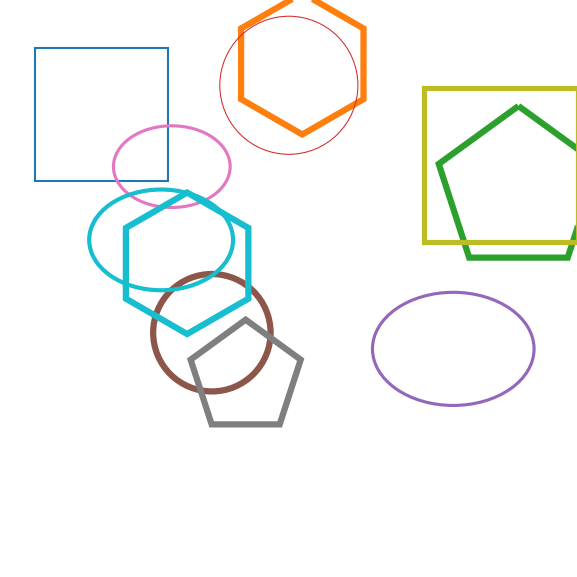[{"shape": "square", "thickness": 1, "radius": 0.58, "center": [0.176, 0.8]}, {"shape": "hexagon", "thickness": 3, "radius": 0.61, "center": [0.523, 0.889]}, {"shape": "pentagon", "thickness": 3, "radius": 0.73, "center": [0.898, 0.67]}, {"shape": "circle", "thickness": 0.5, "radius": 0.6, "center": [0.5, 0.851]}, {"shape": "oval", "thickness": 1.5, "radius": 0.7, "center": [0.785, 0.395]}, {"shape": "circle", "thickness": 3, "radius": 0.51, "center": [0.367, 0.423]}, {"shape": "oval", "thickness": 1.5, "radius": 0.51, "center": [0.298, 0.711]}, {"shape": "pentagon", "thickness": 3, "radius": 0.5, "center": [0.425, 0.345]}, {"shape": "square", "thickness": 2.5, "radius": 0.67, "center": [0.867, 0.713]}, {"shape": "hexagon", "thickness": 3, "radius": 0.61, "center": [0.324, 0.543]}, {"shape": "oval", "thickness": 2, "radius": 0.62, "center": [0.279, 0.584]}]